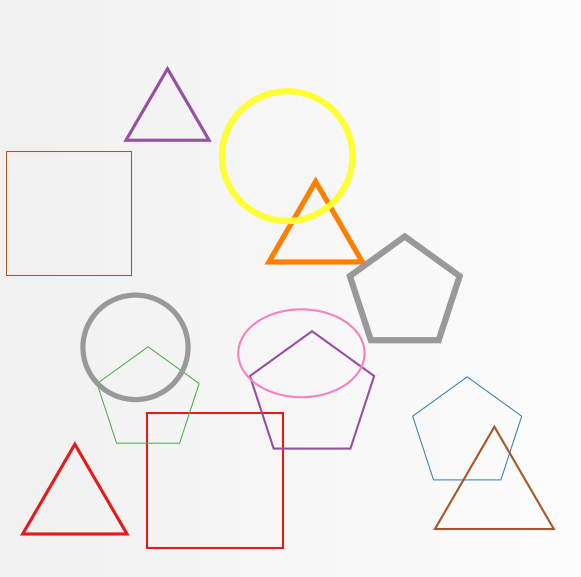[{"shape": "triangle", "thickness": 1.5, "radius": 0.52, "center": [0.129, 0.126]}, {"shape": "square", "thickness": 1, "radius": 0.59, "center": [0.369, 0.167]}, {"shape": "pentagon", "thickness": 0.5, "radius": 0.49, "center": [0.804, 0.248]}, {"shape": "pentagon", "thickness": 0.5, "radius": 0.46, "center": [0.255, 0.306]}, {"shape": "pentagon", "thickness": 1, "radius": 0.56, "center": [0.537, 0.313]}, {"shape": "triangle", "thickness": 1.5, "radius": 0.41, "center": [0.288, 0.798]}, {"shape": "triangle", "thickness": 2.5, "radius": 0.46, "center": [0.543, 0.592]}, {"shape": "circle", "thickness": 3, "radius": 0.56, "center": [0.494, 0.729]}, {"shape": "square", "thickness": 0.5, "radius": 0.54, "center": [0.118, 0.63]}, {"shape": "triangle", "thickness": 1, "radius": 0.59, "center": [0.851, 0.142]}, {"shape": "oval", "thickness": 1, "radius": 0.54, "center": [0.519, 0.387]}, {"shape": "pentagon", "thickness": 3, "radius": 0.5, "center": [0.696, 0.49]}, {"shape": "circle", "thickness": 2.5, "radius": 0.45, "center": [0.233, 0.398]}]